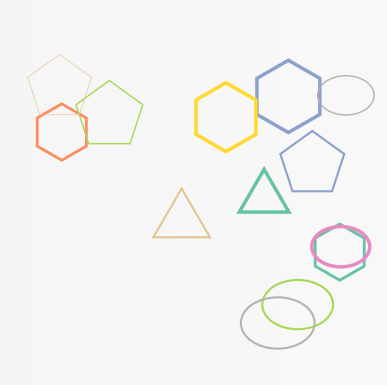[{"shape": "triangle", "thickness": 2.5, "radius": 0.37, "center": [0.682, 0.486]}, {"shape": "hexagon", "thickness": 2, "radius": 0.36, "center": [0.877, 0.345]}, {"shape": "hexagon", "thickness": 2, "radius": 0.37, "center": [0.159, 0.657]}, {"shape": "pentagon", "thickness": 1.5, "radius": 0.43, "center": [0.806, 0.573]}, {"shape": "hexagon", "thickness": 2.5, "radius": 0.47, "center": [0.744, 0.75]}, {"shape": "oval", "thickness": 2.5, "radius": 0.37, "center": [0.879, 0.359]}, {"shape": "oval", "thickness": 1.5, "radius": 0.46, "center": [0.768, 0.209]}, {"shape": "pentagon", "thickness": 1, "radius": 0.45, "center": [0.282, 0.7]}, {"shape": "hexagon", "thickness": 2.5, "radius": 0.45, "center": [0.583, 0.696]}, {"shape": "triangle", "thickness": 1.5, "radius": 0.42, "center": [0.469, 0.426]}, {"shape": "pentagon", "thickness": 0.5, "radius": 0.43, "center": [0.154, 0.772]}, {"shape": "oval", "thickness": 1.5, "radius": 0.48, "center": [0.717, 0.161]}, {"shape": "oval", "thickness": 1, "radius": 0.36, "center": [0.893, 0.752]}]